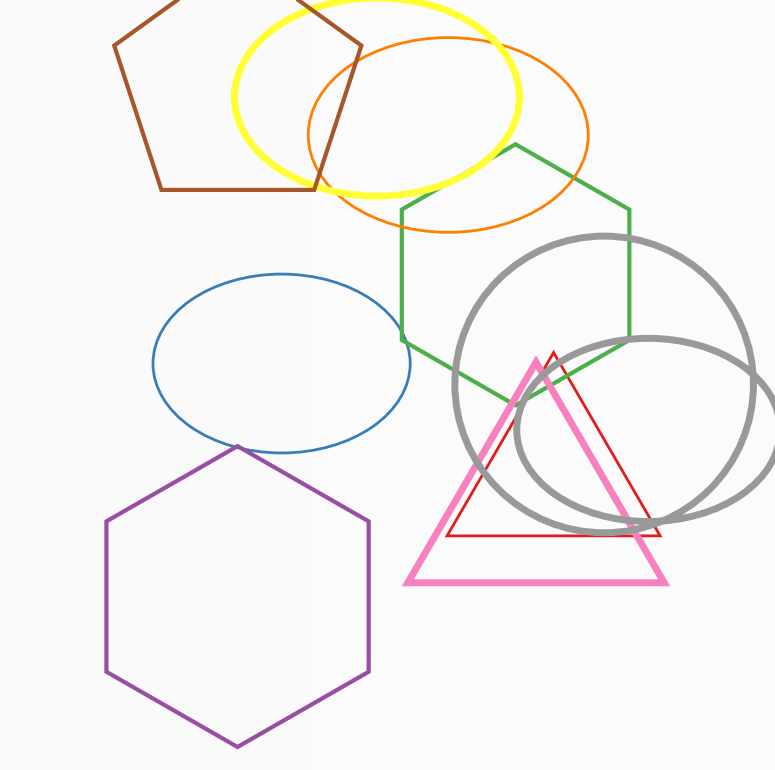[{"shape": "triangle", "thickness": 1, "radius": 0.79, "center": [0.714, 0.383]}, {"shape": "oval", "thickness": 1, "radius": 0.83, "center": [0.363, 0.528]}, {"shape": "hexagon", "thickness": 1.5, "radius": 0.85, "center": [0.665, 0.643]}, {"shape": "hexagon", "thickness": 1.5, "radius": 0.98, "center": [0.307, 0.225]}, {"shape": "oval", "thickness": 1, "radius": 0.9, "center": [0.578, 0.825]}, {"shape": "oval", "thickness": 2.5, "radius": 0.92, "center": [0.486, 0.874]}, {"shape": "pentagon", "thickness": 1.5, "radius": 0.84, "center": [0.307, 0.889]}, {"shape": "triangle", "thickness": 2.5, "radius": 0.96, "center": [0.692, 0.339]}, {"shape": "oval", "thickness": 2.5, "radius": 0.85, "center": [0.837, 0.442]}, {"shape": "circle", "thickness": 2.5, "radius": 0.96, "center": [0.78, 0.501]}]